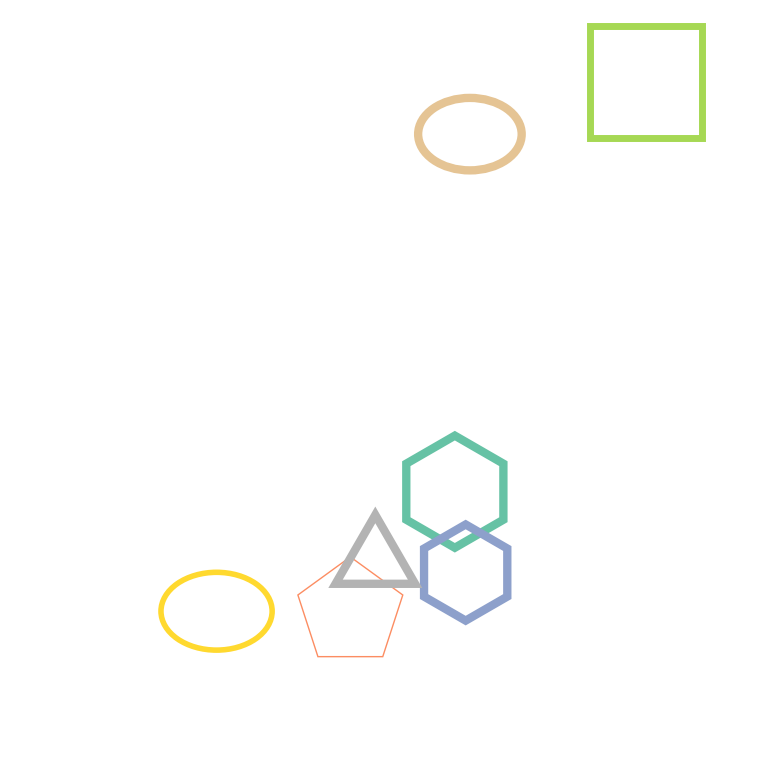[{"shape": "hexagon", "thickness": 3, "radius": 0.36, "center": [0.591, 0.361]}, {"shape": "pentagon", "thickness": 0.5, "radius": 0.36, "center": [0.455, 0.205]}, {"shape": "hexagon", "thickness": 3, "radius": 0.31, "center": [0.605, 0.256]}, {"shape": "square", "thickness": 2.5, "radius": 0.37, "center": [0.839, 0.894]}, {"shape": "oval", "thickness": 2, "radius": 0.36, "center": [0.281, 0.206]}, {"shape": "oval", "thickness": 3, "radius": 0.34, "center": [0.61, 0.826]}, {"shape": "triangle", "thickness": 3, "radius": 0.3, "center": [0.487, 0.272]}]